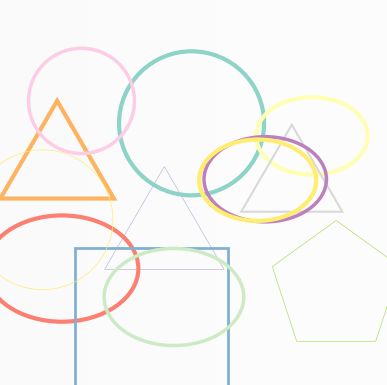[{"shape": "circle", "thickness": 3, "radius": 0.94, "center": [0.494, 0.68]}, {"shape": "oval", "thickness": 3, "radius": 0.72, "center": [0.805, 0.647]}, {"shape": "triangle", "thickness": 0.5, "radius": 0.89, "center": [0.424, 0.389]}, {"shape": "oval", "thickness": 3, "radius": 0.99, "center": [0.16, 0.302]}, {"shape": "square", "thickness": 2, "radius": 0.99, "center": [0.391, 0.16]}, {"shape": "triangle", "thickness": 3, "radius": 0.85, "center": [0.147, 0.569]}, {"shape": "pentagon", "thickness": 0.5, "radius": 0.87, "center": [0.868, 0.254]}, {"shape": "circle", "thickness": 2.5, "radius": 0.68, "center": [0.21, 0.738]}, {"shape": "triangle", "thickness": 1.5, "radius": 0.75, "center": [0.753, 0.525]}, {"shape": "oval", "thickness": 2.5, "radius": 0.79, "center": [0.684, 0.534]}, {"shape": "oval", "thickness": 2.5, "radius": 0.9, "center": [0.449, 0.228]}, {"shape": "oval", "thickness": 3, "radius": 0.76, "center": [0.665, 0.532]}, {"shape": "circle", "thickness": 0.5, "radius": 0.91, "center": [0.11, 0.429]}]